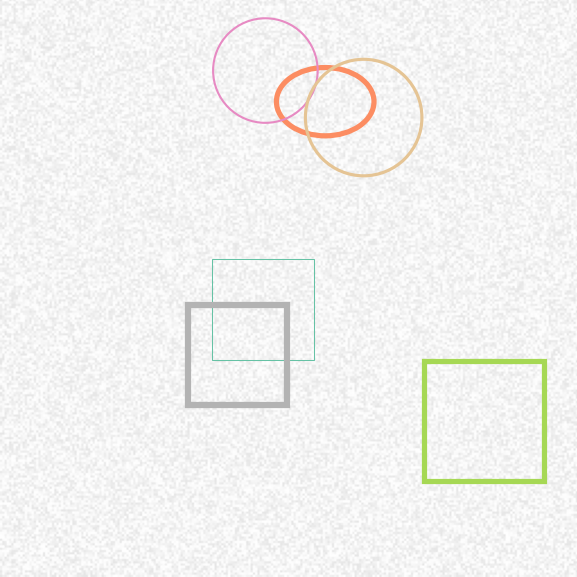[{"shape": "square", "thickness": 0.5, "radius": 0.44, "center": [0.456, 0.463]}, {"shape": "oval", "thickness": 2.5, "radius": 0.42, "center": [0.563, 0.823]}, {"shape": "circle", "thickness": 1, "radius": 0.45, "center": [0.46, 0.877]}, {"shape": "square", "thickness": 2.5, "radius": 0.52, "center": [0.838, 0.27]}, {"shape": "circle", "thickness": 1.5, "radius": 0.5, "center": [0.63, 0.796]}, {"shape": "square", "thickness": 3, "radius": 0.43, "center": [0.411, 0.385]}]